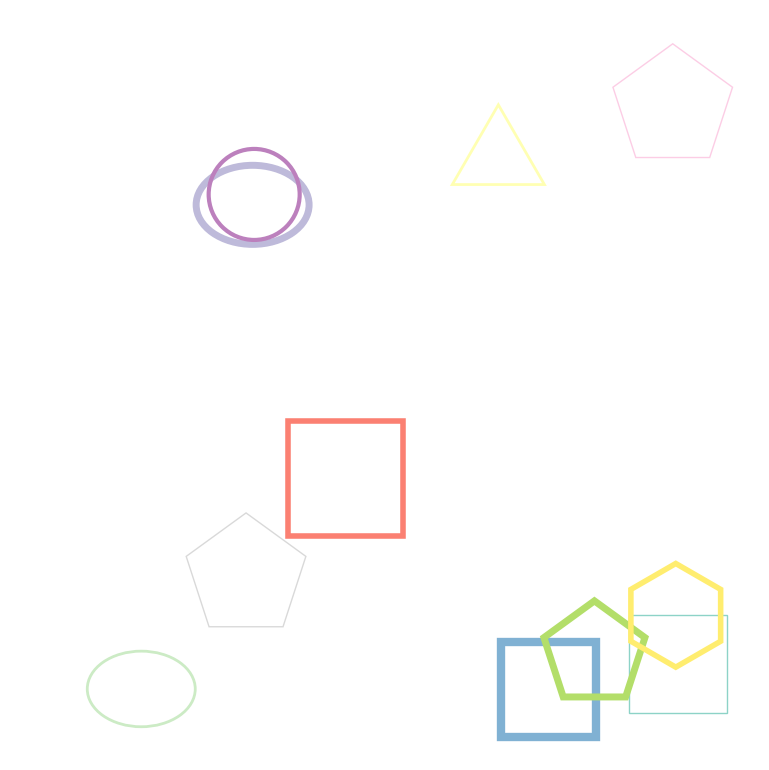[{"shape": "square", "thickness": 0.5, "radius": 0.32, "center": [0.881, 0.138]}, {"shape": "triangle", "thickness": 1, "radius": 0.35, "center": [0.647, 0.795]}, {"shape": "oval", "thickness": 2.5, "radius": 0.37, "center": [0.328, 0.734]}, {"shape": "square", "thickness": 2, "radius": 0.37, "center": [0.448, 0.379]}, {"shape": "square", "thickness": 3, "radius": 0.31, "center": [0.712, 0.105]}, {"shape": "pentagon", "thickness": 2.5, "radius": 0.34, "center": [0.772, 0.151]}, {"shape": "pentagon", "thickness": 0.5, "radius": 0.41, "center": [0.874, 0.861]}, {"shape": "pentagon", "thickness": 0.5, "radius": 0.41, "center": [0.32, 0.252]}, {"shape": "circle", "thickness": 1.5, "radius": 0.3, "center": [0.33, 0.747]}, {"shape": "oval", "thickness": 1, "radius": 0.35, "center": [0.183, 0.105]}, {"shape": "hexagon", "thickness": 2, "radius": 0.34, "center": [0.878, 0.201]}]